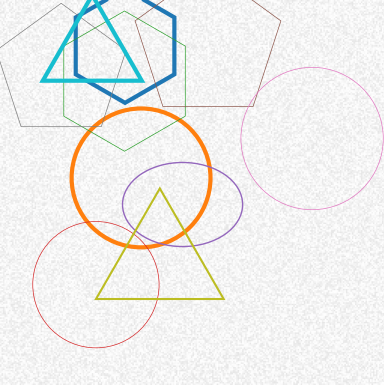[{"shape": "hexagon", "thickness": 3, "radius": 0.74, "center": [0.325, 0.881]}, {"shape": "circle", "thickness": 3, "radius": 0.9, "center": [0.366, 0.538]}, {"shape": "hexagon", "thickness": 0.5, "radius": 0.91, "center": [0.323, 0.789]}, {"shape": "circle", "thickness": 0.5, "radius": 0.82, "center": [0.249, 0.261]}, {"shape": "oval", "thickness": 1, "radius": 0.78, "center": [0.474, 0.469]}, {"shape": "pentagon", "thickness": 0.5, "radius": 1.0, "center": [0.54, 0.884]}, {"shape": "circle", "thickness": 0.5, "radius": 0.92, "center": [0.811, 0.64]}, {"shape": "pentagon", "thickness": 0.5, "radius": 0.89, "center": [0.159, 0.814]}, {"shape": "triangle", "thickness": 1.5, "radius": 0.96, "center": [0.415, 0.319]}, {"shape": "triangle", "thickness": 3, "radius": 0.74, "center": [0.24, 0.865]}]